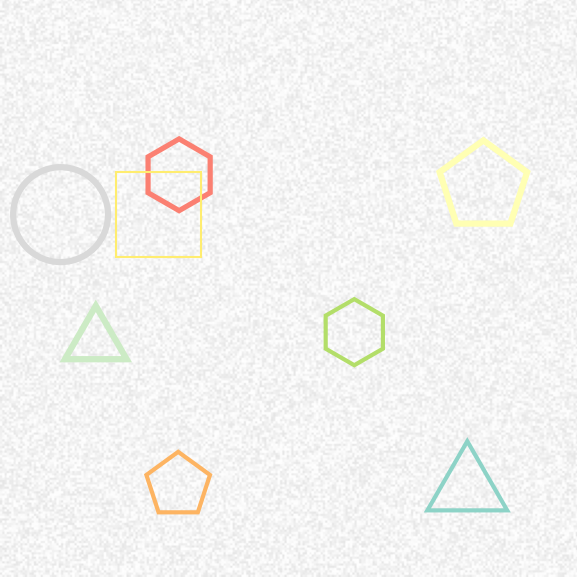[{"shape": "triangle", "thickness": 2, "radius": 0.4, "center": [0.809, 0.155]}, {"shape": "pentagon", "thickness": 3, "radius": 0.4, "center": [0.837, 0.676]}, {"shape": "hexagon", "thickness": 2.5, "radius": 0.31, "center": [0.31, 0.696]}, {"shape": "pentagon", "thickness": 2, "radius": 0.29, "center": [0.309, 0.159]}, {"shape": "hexagon", "thickness": 2, "radius": 0.29, "center": [0.613, 0.424]}, {"shape": "circle", "thickness": 3, "radius": 0.41, "center": [0.105, 0.627]}, {"shape": "triangle", "thickness": 3, "radius": 0.31, "center": [0.166, 0.408]}, {"shape": "square", "thickness": 1, "radius": 0.37, "center": [0.275, 0.628]}]